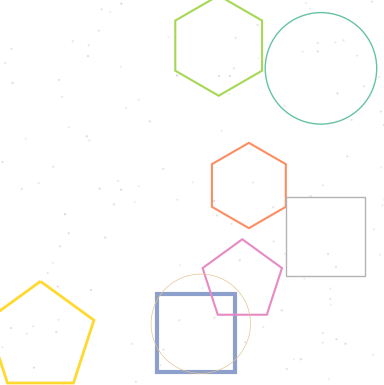[{"shape": "circle", "thickness": 1, "radius": 0.72, "center": [0.834, 0.822]}, {"shape": "hexagon", "thickness": 1.5, "radius": 0.55, "center": [0.646, 0.518]}, {"shape": "square", "thickness": 3, "radius": 0.51, "center": [0.509, 0.136]}, {"shape": "pentagon", "thickness": 1.5, "radius": 0.54, "center": [0.629, 0.27]}, {"shape": "hexagon", "thickness": 1.5, "radius": 0.65, "center": [0.568, 0.881]}, {"shape": "pentagon", "thickness": 2, "radius": 0.73, "center": [0.105, 0.123]}, {"shape": "circle", "thickness": 0.5, "radius": 0.65, "center": [0.522, 0.159]}, {"shape": "square", "thickness": 1, "radius": 0.51, "center": [0.845, 0.385]}]